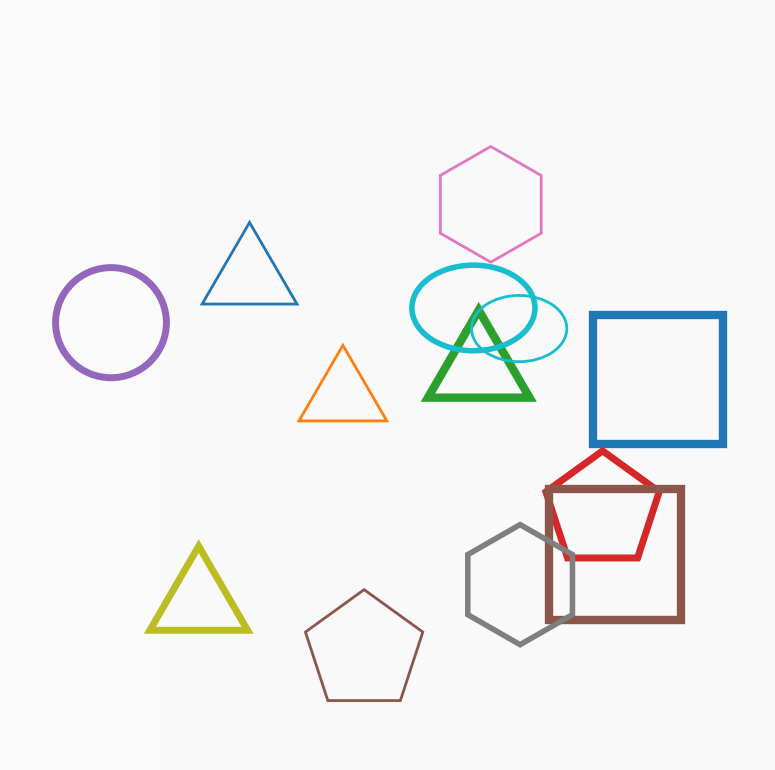[{"shape": "square", "thickness": 3, "radius": 0.42, "center": [0.849, 0.508]}, {"shape": "triangle", "thickness": 1, "radius": 0.35, "center": [0.322, 0.64]}, {"shape": "triangle", "thickness": 1, "radius": 0.33, "center": [0.442, 0.486]}, {"shape": "triangle", "thickness": 3, "radius": 0.38, "center": [0.618, 0.521]}, {"shape": "pentagon", "thickness": 2.5, "radius": 0.38, "center": [0.778, 0.338]}, {"shape": "circle", "thickness": 2.5, "radius": 0.36, "center": [0.143, 0.581]}, {"shape": "pentagon", "thickness": 1, "radius": 0.4, "center": [0.47, 0.155]}, {"shape": "square", "thickness": 3, "radius": 0.43, "center": [0.793, 0.28]}, {"shape": "hexagon", "thickness": 1, "radius": 0.38, "center": [0.633, 0.735]}, {"shape": "hexagon", "thickness": 2, "radius": 0.39, "center": [0.671, 0.241]}, {"shape": "triangle", "thickness": 2.5, "radius": 0.36, "center": [0.256, 0.218]}, {"shape": "oval", "thickness": 1, "radius": 0.31, "center": [0.67, 0.573]}, {"shape": "oval", "thickness": 2, "radius": 0.4, "center": [0.611, 0.6]}]